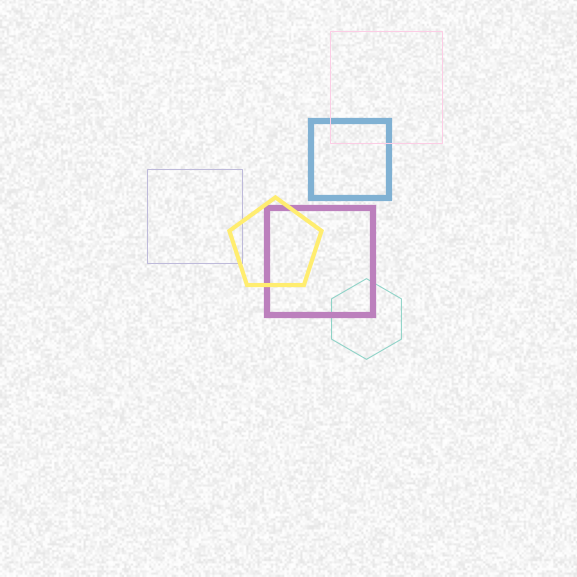[{"shape": "hexagon", "thickness": 0.5, "radius": 0.35, "center": [0.635, 0.447]}, {"shape": "square", "thickness": 0.5, "radius": 0.41, "center": [0.337, 0.625]}, {"shape": "square", "thickness": 3, "radius": 0.33, "center": [0.606, 0.723]}, {"shape": "square", "thickness": 0.5, "radius": 0.48, "center": [0.669, 0.848]}, {"shape": "square", "thickness": 3, "radius": 0.46, "center": [0.554, 0.546]}, {"shape": "pentagon", "thickness": 2, "radius": 0.42, "center": [0.477, 0.573]}]